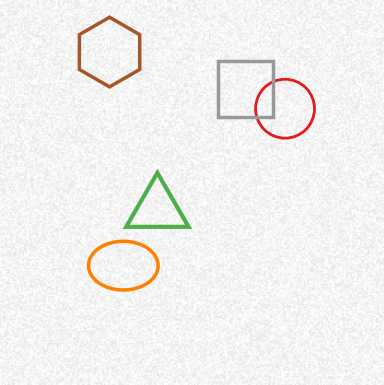[{"shape": "circle", "thickness": 2, "radius": 0.38, "center": [0.74, 0.718]}, {"shape": "triangle", "thickness": 3, "radius": 0.47, "center": [0.409, 0.458]}, {"shape": "oval", "thickness": 2.5, "radius": 0.45, "center": [0.32, 0.31]}, {"shape": "hexagon", "thickness": 2.5, "radius": 0.45, "center": [0.285, 0.865]}, {"shape": "square", "thickness": 2.5, "radius": 0.36, "center": [0.638, 0.769]}]